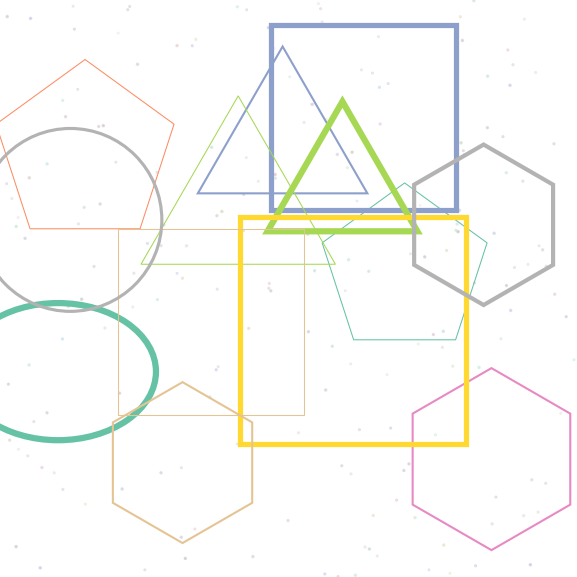[{"shape": "pentagon", "thickness": 0.5, "radius": 0.75, "center": [0.701, 0.532]}, {"shape": "oval", "thickness": 3, "radius": 0.85, "center": [0.1, 0.356]}, {"shape": "pentagon", "thickness": 0.5, "radius": 0.81, "center": [0.147, 0.734]}, {"shape": "square", "thickness": 2.5, "radius": 0.8, "center": [0.63, 0.795]}, {"shape": "triangle", "thickness": 1, "radius": 0.85, "center": [0.489, 0.749]}, {"shape": "hexagon", "thickness": 1, "radius": 0.79, "center": [0.851, 0.204]}, {"shape": "triangle", "thickness": 0.5, "radius": 0.97, "center": [0.412, 0.639]}, {"shape": "triangle", "thickness": 3, "radius": 0.75, "center": [0.593, 0.674]}, {"shape": "square", "thickness": 2.5, "radius": 0.98, "center": [0.611, 0.427]}, {"shape": "square", "thickness": 0.5, "radius": 0.81, "center": [0.366, 0.442]}, {"shape": "hexagon", "thickness": 1, "radius": 0.7, "center": [0.316, 0.198]}, {"shape": "hexagon", "thickness": 2, "radius": 0.69, "center": [0.837, 0.61]}, {"shape": "circle", "thickness": 1.5, "radius": 0.79, "center": [0.122, 0.618]}]